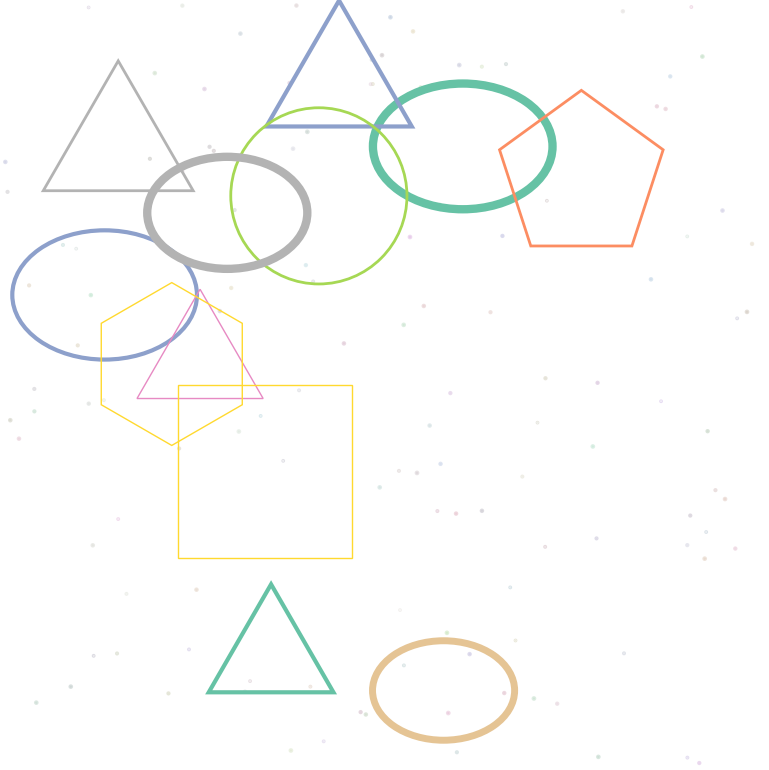[{"shape": "triangle", "thickness": 1.5, "radius": 0.47, "center": [0.352, 0.148]}, {"shape": "oval", "thickness": 3, "radius": 0.58, "center": [0.601, 0.81]}, {"shape": "pentagon", "thickness": 1, "radius": 0.56, "center": [0.755, 0.771]}, {"shape": "triangle", "thickness": 1.5, "radius": 0.55, "center": [0.44, 0.89]}, {"shape": "oval", "thickness": 1.5, "radius": 0.6, "center": [0.136, 0.617]}, {"shape": "triangle", "thickness": 0.5, "radius": 0.47, "center": [0.26, 0.53]}, {"shape": "circle", "thickness": 1, "radius": 0.57, "center": [0.414, 0.746]}, {"shape": "square", "thickness": 0.5, "radius": 0.56, "center": [0.345, 0.388]}, {"shape": "hexagon", "thickness": 0.5, "radius": 0.53, "center": [0.223, 0.527]}, {"shape": "oval", "thickness": 2.5, "radius": 0.46, "center": [0.576, 0.103]}, {"shape": "oval", "thickness": 3, "radius": 0.52, "center": [0.295, 0.724]}, {"shape": "triangle", "thickness": 1, "radius": 0.56, "center": [0.154, 0.809]}]